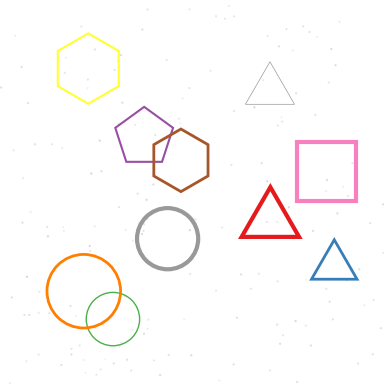[{"shape": "triangle", "thickness": 3, "radius": 0.43, "center": [0.702, 0.428]}, {"shape": "triangle", "thickness": 2, "radius": 0.34, "center": [0.868, 0.309]}, {"shape": "circle", "thickness": 1, "radius": 0.35, "center": [0.293, 0.171]}, {"shape": "pentagon", "thickness": 1.5, "radius": 0.39, "center": [0.374, 0.644]}, {"shape": "circle", "thickness": 2, "radius": 0.48, "center": [0.218, 0.244]}, {"shape": "hexagon", "thickness": 1.5, "radius": 0.46, "center": [0.229, 0.822]}, {"shape": "hexagon", "thickness": 2, "radius": 0.41, "center": [0.47, 0.584]}, {"shape": "square", "thickness": 3, "radius": 0.38, "center": [0.848, 0.555]}, {"shape": "triangle", "thickness": 0.5, "radius": 0.37, "center": [0.701, 0.766]}, {"shape": "circle", "thickness": 3, "radius": 0.4, "center": [0.435, 0.38]}]